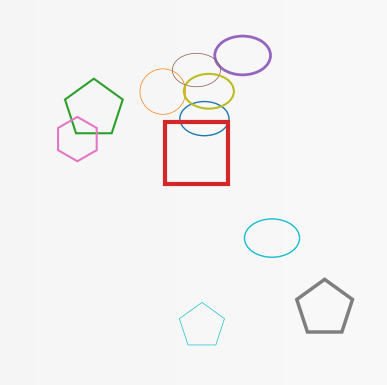[{"shape": "oval", "thickness": 1, "radius": 0.32, "center": [0.527, 0.692]}, {"shape": "circle", "thickness": 0.5, "radius": 0.3, "center": [0.42, 0.762]}, {"shape": "pentagon", "thickness": 1.5, "radius": 0.39, "center": [0.242, 0.717]}, {"shape": "square", "thickness": 3, "radius": 0.4, "center": [0.507, 0.603]}, {"shape": "oval", "thickness": 2, "radius": 0.36, "center": [0.626, 0.856]}, {"shape": "oval", "thickness": 0.5, "radius": 0.31, "center": [0.507, 0.818]}, {"shape": "hexagon", "thickness": 1.5, "radius": 0.29, "center": [0.2, 0.639]}, {"shape": "pentagon", "thickness": 2.5, "radius": 0.38, "center": [0.838, 0.199]}, {"shape": "oval", "thickness": 1.5, "radius": 0.32, "center": [0.539, 0.763]}, {"shape": "oval", "thickness": 1, "radius": 0.36, "center": [0.702, 0.382]}, {"shape": "pentagon", "thickness": 0.5, "radius": 0.31, "center": [0.521, 0.153]}]